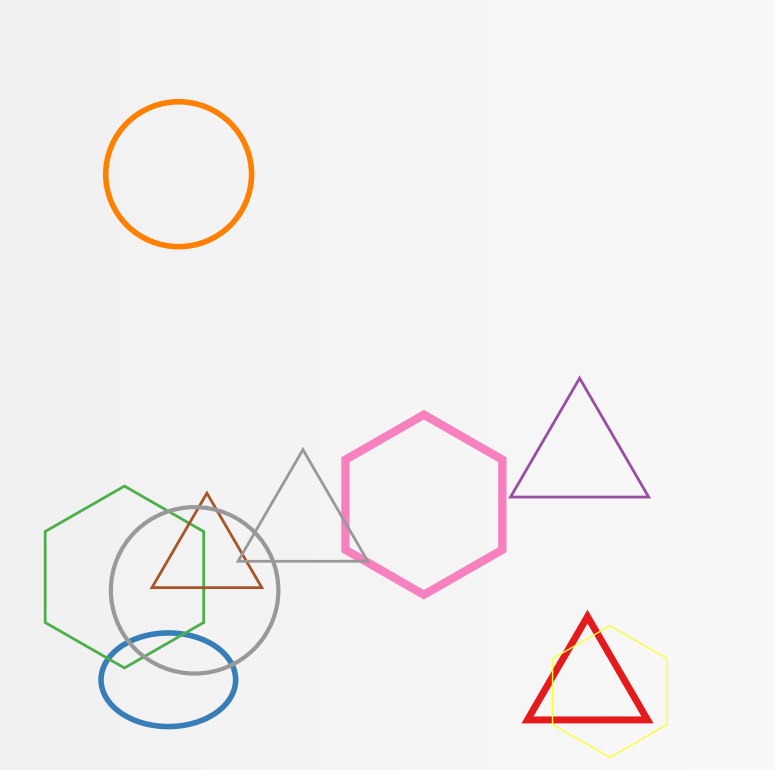[{"shape": "triangle", "thickness": 2.5, "radius": 0.45, "center": [0.758, 0.11]}, {"shape": "oval", "thickness": 2, "radius": 0.43, "center": [0.217, 0.117]}, {"shape": "hexagon", "thickness": 1, "radius": 0.59, "center": [0.161, 0.251]}, {"shape": "triangle", "thickness": 1, "radius": 0.51, "center": [0.748, 0.406]}, {"shape": "circle", "thickness": 2, "radius": 0.47, "center": [0.231, 0.774]}, {"shape": "hexagon", "thickness": 0.5, "radius": 0.43, "center": [0.787, 0.102]}, {"shape": "triangle", "thickness": 1, "radius": 0.41, "center": [0.267, 0.278]}, {"shape": "hexagon", "thickness": 3, "radius": 0.58, "center": [0.547, 0.345]}, {"shape": "circle", "thickness": 1.5, "radius": 0.54, "center": [0.251, 0.233]}, {"shape": "triangle", "thickness": 1, "radius": 0.48, "center": [0.391, 0.319]}]